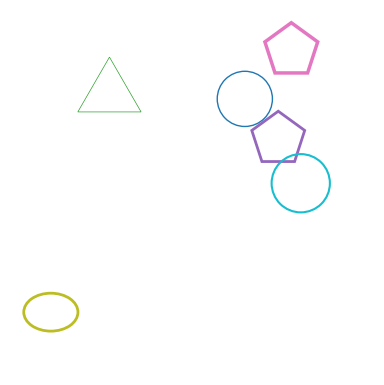[{"shape": "circle", "thickness": 1, "radius": 0.36, "center": [0.636, 0.743]}, {"shape": "triangle", "thickness": 0.5, "radius": 0.47, "center": [0.284, 0.757]}, {"shape": "pentagon", "thickness": 2, "radius": 0.36, "center": [0.723, 0.639]}, {"shape": "pentagon", "thickness": 2.5, "radius": 0.36, "center": [0.757, 0.869]}, {"shape": "oval", "thickness": 2, "radius": 0.35, "center": [0.132, 0.189]}, {"shape": "circle", "thickness": 1.5, "radius": 0.38, "center": [0.781, 0.524]}]